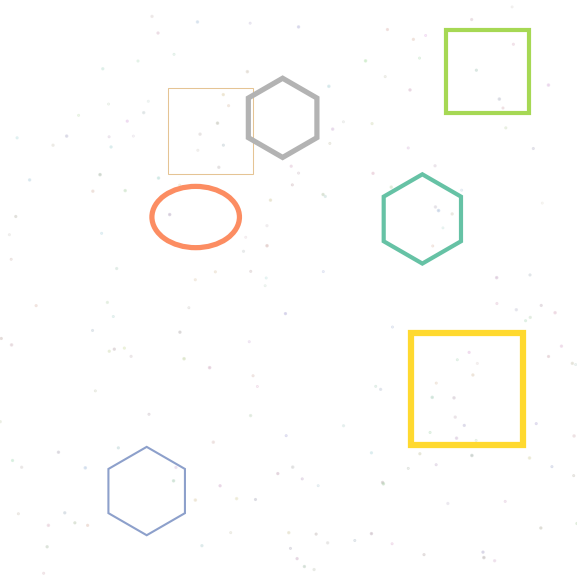[{"shape": "hexagon", "thickness": 2, "radius": 0.39, "center": [0.731, 0.62]}, {"shape": "oval", "thickness": 2.5, "radius": 0.38, "center": [0.339, 0.623]}, {"shape": "hexagon", "thickness": 1, "radius": 0.38, "center": [0.254, 0.149]}, {"shape": "square", "thickness": 2, "radius": 0.36, "center": [0.844, 0.876]}, {"shape": "square", "thickness": 3, "radius": 0.48, "center": [0.809, 0.326]}, {"shape": "square", "thickness": 0.5, "radius": 0.37, "center": [0.365, 0.772]}, {"shape": "hexagon", "thickness": 2.5, "radius": 0.34, "center": [0.489, 0.795]}]